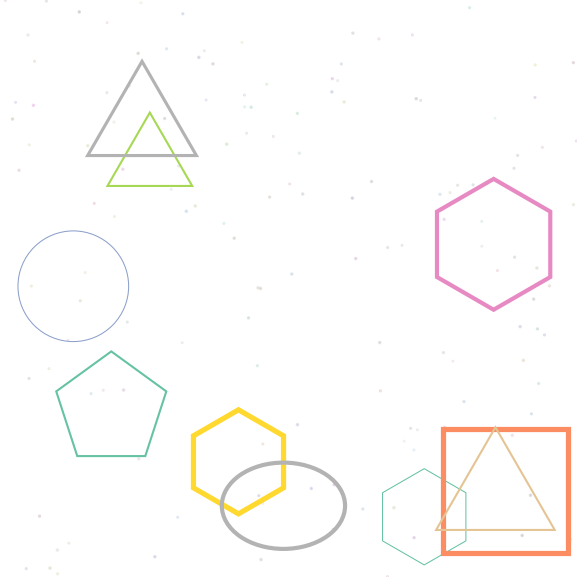[{"shape": "pentagon", "thickness": 1, "radius": 0.5, "center": [0.193, 0.29]}, {"shape": "hexagon", "thickness": 0.5, "radius": 0.42, "center": [0.735, 0.104]}, {"shape": "square", "thickness": 2.5, "radius": 0.54, "center": [0.875, 0.149]}, {"shape": "circle", "thickness": 0.5, "radius": 0.48, "center": [0.127, 0.503]}, {"shape": "hexagon", "thickness": 2, "radius": 0.57, "center": [0.855, 0.576]}, {"shape": "triangle", "thickness": 1, "radius": 0.42, "center": [0.259, 0.719]}, {"shape": "hexagon", "thickness": 2.5, "radius": 0.45, "center": [0.413, 0.199]}, {"shape": "triangle", "thickness": 1, "radius": 0.59, "center": [0.858, 0.141]}, {"shape": "triangle", "thickness": 1.5, "radius": 0.54, "center": [0.246, 0.784]}, {"shape": "oval", "thickness": 2, "radius": 0.53, "center": [0.491, 0.123]}]